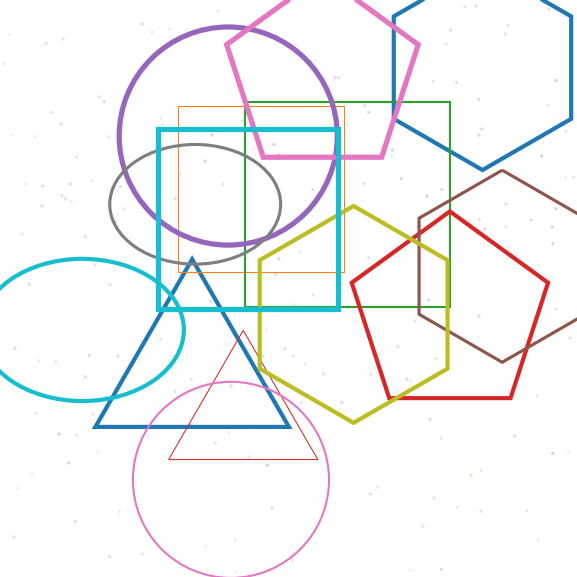[{"shape": "hexagon", "thickness": 2, "radius": 0.89, "center": [0.835, 0.882]}, {"shape": "triangle", "thickness": 2, "radius": 0.97, "center": [0.333, 0.357]}, {"shape": "square", "thickness": 0.5, "radius": 0.72, "center": [0.452, 0.672]}, {"shape": "square", "thickness": 1, "radius": 0.89, "center": [0.602, 0.645]}, {"shape": "triangle", "thickness": 0.5, "radius": 0.75, "center": [0.421, 0.278]}, {"shape": "pentagon", "thickness": 2, "radius": 0.89, "center": [0.779, 0.454]}, {"shape": "circle", "thickness": 2.5, "radius": 0.94, "center": [0.395, 0.764]}, {"shape": "hexagon", "thickness": 1.5, "radius": 0.83, "center": [0.87, 0.538]}, {"shape": "circle", "thickness": 1, "radius": 0.85, "center": [0.4, 0.168]}, {"shape": "pentagon", "thickness": 2.5, "radius": 0.87, "center": [0.558, 0.868]}, {"shape": "oval", "thickness": 1.5, "radius": 0.74, "center": [0.338, 0.645]}, {"shape": "hexagon", "thickness": 2, "radius": 0.94, "center": [0.612, 0.455]}, {"shape": "oval", "thickness": 2, "radius": 0.88, "center": [0.142, 0.428]}, {"shape": "square", "thickness": 2.5, "radius": 0.78, "center": [0.429, 0.62]}]